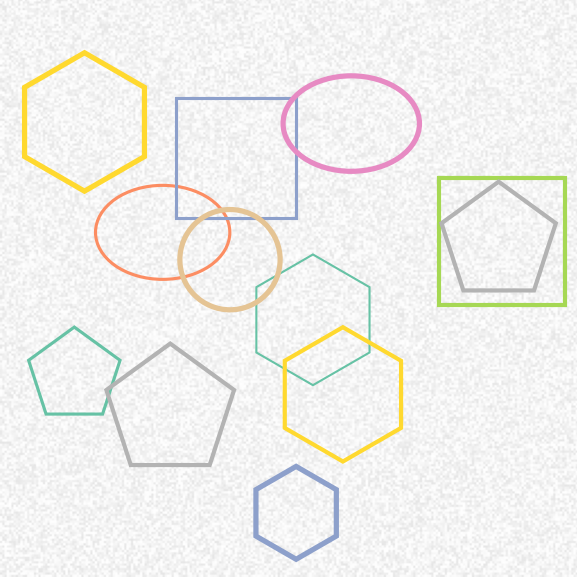[{"shape": "hexagon", "thickness": 1, "radius": 0.57, "center": [0.542, 0.445]}, {"shape": "pentagon", "thickness": 1.5, "radius": 0.42, "center": [0.129, 0.349]}, {"shape": "oval", "thickness": 1.5, "radius": 0.58, "center": [0.282, 0.597]}, {"shape": "square", "thickness": 1.5, "radius": 0.52, "center": [0.409, 0.726]}, {"shape": "hexagon", "thickness": 2.5, "radius": 0.4, "center": [0.513, 0.111]}, {"shape": "oval", "thickness": 2.5, "radius": 0.59, "center": [0.608, 0.785]}, {"shape": "square", "thickness": 2, "radius": 0.55, "center": [0.869, 0.58]}, {"shape": "hexagon", "thickness": 2.5, "radius": 0.6, "center": [0.146, 0.788]}, {"shape": "hexagon", "thickness": 2, "radius": 0.58, "center": [0.594, 0.316]}, {"shape": "circle", "thickness": 2.5, "radius": 0.43, "center": [0.398, 0.55]}, {"shape": "pentagon", "thickness": 2, "radius": 0.52, "center": [0.863, 0.58]}, {"shape": "pentagon", "thickness": 2, "radius": 0.58, "center": [0.295, 0.288]}]